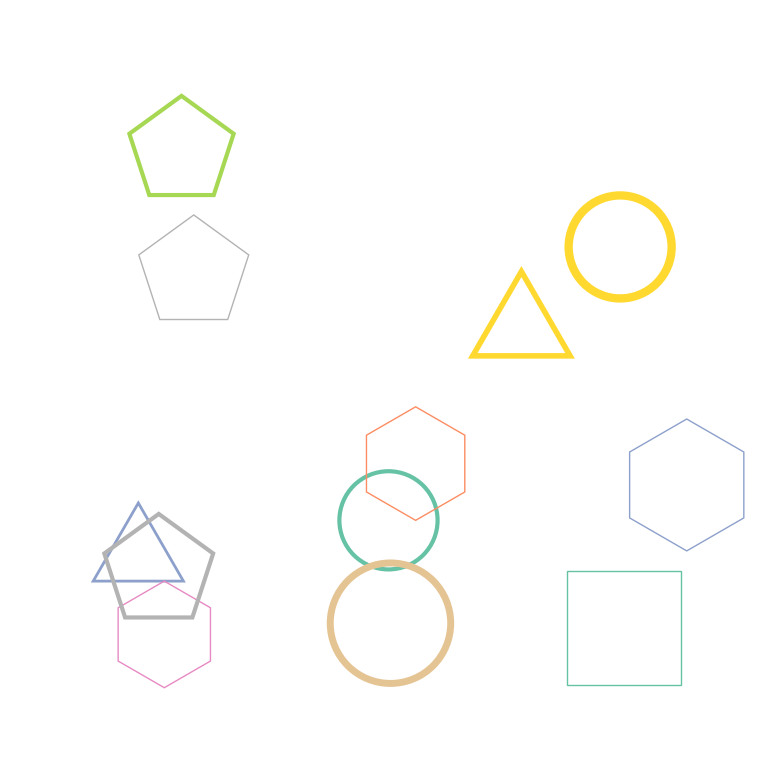[{"shape": "circle", "thickness": 1.5, "radius": 0.32, "center": [0.505, 0.324]}, {"shape": "square", "thickness": 0.5, "radius": 0.37, "center": [0.81, 0.184]}, {"shape": "hexagon", "thickness": 0.5, "radius": 0.37, "center": [0.54, 0.398]}, {"shape": "triangle", "thickness": 1, "radius": 0.34, "center": [0.18, 0.279]}, {"shape": "hexagon", "thickness": 0.5, "radius": 0.43, "center": [0.892, 0.37]}, {"shape": "hexagon", "thickness": 0.5, "radius": 0.35, "center": [0.213, 0.176]}, {"shape": "pentagon", "thickness": 1.5, "radius": 0.36, "center": [0.236, 0.804]}, {"shape": "triangle", "thickness": 2, "radius": 0.37, "center": [0.677, 0.574]}, {"shape": "circle", "thickness": 3, "radius": 0.33, "center": [0.805, 0.679]}, {"shape": "circle", "thickness": 2.5, "radius": 0.39, "center": [0.507, 0.191]}, {"shape": "pentagon", "thickness": 0.5, "radius": 0.38, "center": [0.252, 0.646]}, {"shape": "pentagon", "thickness": 1.5, "radius": 0.37, "center": [0.206, 0.258]}]